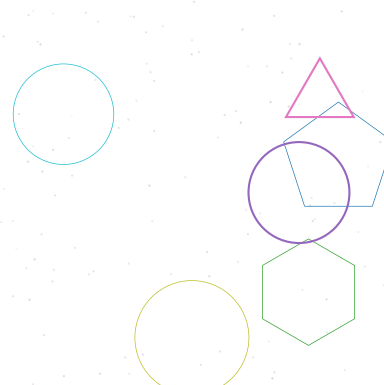[{"shape": "pentagon", "thickness": 0.5, "radius": 0.75, "center": [0.879, 0.585]}, {"shape": "hexagon", "thickness": 0.5, "radius": 0.69, "center": [0.801, 0.241]}, {"shape": "circle", "thickness": 1.5, "radius": 0.66, "center": [0.777, 0.5]}, {"shape": "triangle", "thickness": 1.5, "radius": 0.51, "center": [0.831, 0.747]}, {"shape": "circle", "thickness": 0.5, "radius": 0.74, "center": [0.498, 0.123]}, {"shape": "circle", "thickness": 0.5, "radius": 0.65, "center": [0.165, 0.703]}]